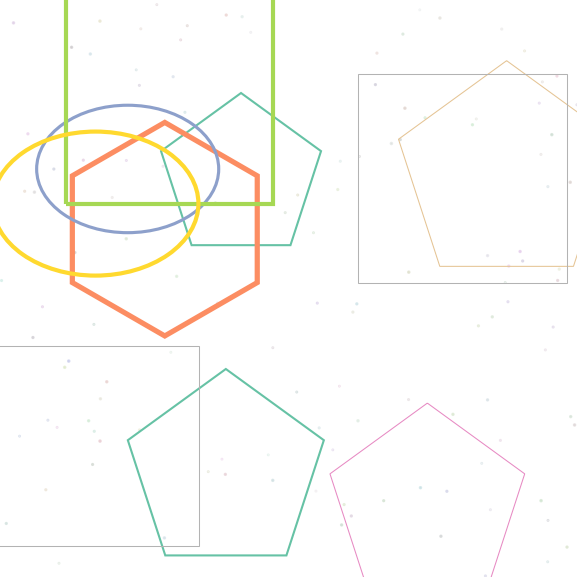[{"shape": "pentagon", "thickness": 1, "radius": 0.89, "center": [0.391, 0.182]}, {"shape": "pentagon", "thickness": 1, "radius": 0.73, "center": [0.417, 0.692]}, {"shape": "hexagon", "thickness": 2.5, "radius": 0.92, "center": [0.285, 0.602]}, {"shape": "oval", "thickness": 1.5, "radius": 0.79, "center": [0.221, 0.707]}, {"shape": "pentagon", "thickness": 0.5, "radius": 0.89, "center": [0.74, 0.124]}, {"shape": "square", "thickness": 2, "radius": 0.9, "center": [0.293, 0.825]}, {"shape": "oval", "thickness": 2, "radius": 0.89, "center": [0.165, 0.647]}, {"shape": "pentagon", "thickness": 0.5, "radius": 0.98, "center": [0.877, 0.697]}, {"shape": "square", "thickness": 0.5, "radius": 0.9, "center": [0.801, 0.69]}, {"shape": "square", "thickness": 0.5, "radius": 0.87, "center": [0.17, 0.227]}]